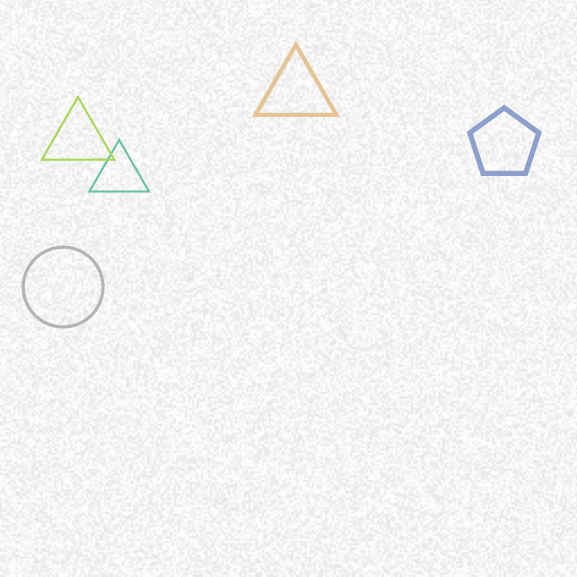[{"shape": "triangle", "thickness": 1, "radius": 0.3, "center": [0.206, 0.697]}, {"shape": "pentagon", "thickness": 2.5, "radius": 0.31, "center": [0.873, 0.75]}, {"shape": "triangle", "thickness": 1, "radius": 0.36, "center": [0.135, 0.759]}, {"shape": "triangle", "thickness": 2, "radius": 0.4, "center": [0.512, 0.841]}, {"shape": "circle", "thickness": 1.5, "radius": 0.35, "center": [0.109, 0.502]}]